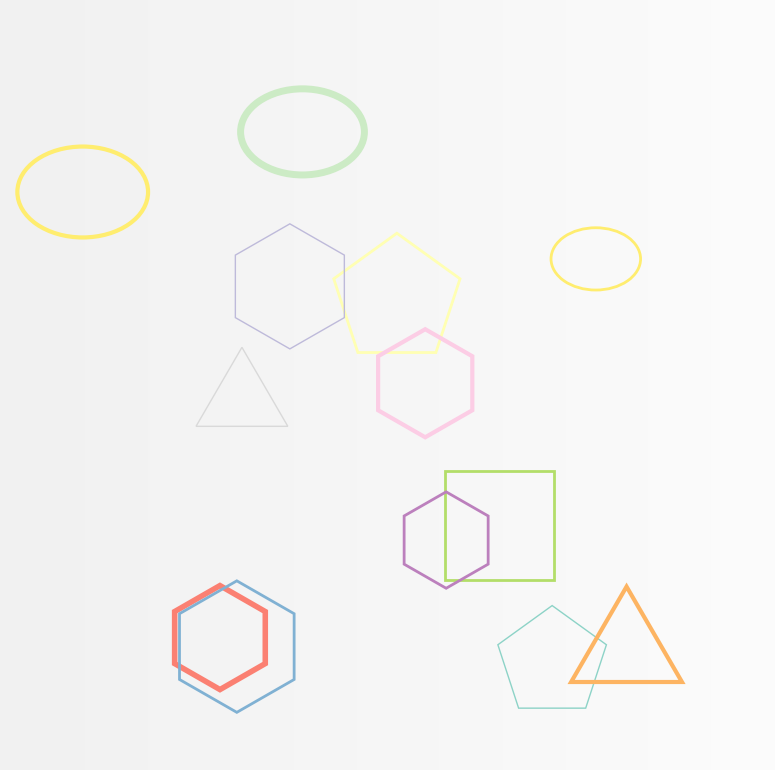[{"shape": "pentagon", "thickness": 0.5, "radius": 0.37, "center": [0.712, 0.14]}, {"shape": "pentagon", "thickness": 1, "radius": 0.43, "center": [0.512, 0.611]}, {"shape": "hexagon", "thickness": 0.5, "radius": 0.41, "center": [0.374, 0.628]}, {"shape": "hexagon", "thickness": 2, "radius": 0.34, "center": [0.284, 0.172]}, {"shape": "hexagon", "thickness": 1, "radius": 0.43, "center": [0.306, 0.16]}, {"shape": "triangle", "thickness": 1.5, "radius": 0.41, "center": [0.808, 0.156]}, {"shape": "square", "thickness": 1, "radius": 0.35, "center": [0.644, 0.317]}, {"shape": "hexagon", "thickness": 1.5, "radius": 0.35, "center": [0.549, 0.502]}, {"shape": "triangle", "thickness": 0.5, "radius": 0.34, "center": [0.312, 0.481]}, {"shape": "hexagon", "thickness": 1, "radius": 0.31, "center": [0.576, 0.299]}, {"shape": "oval", "thickness": 2.5, "radius": 0.4, "center": [0.39, 0.829]}, {"shape": "oval", "thickness": 1.5, "radius": 0.42, "center": [0.107, 0.751]}, {"shape": "oval", "thickness": 1, "radius": 0.29, "center": [0.769, 0.664]}]